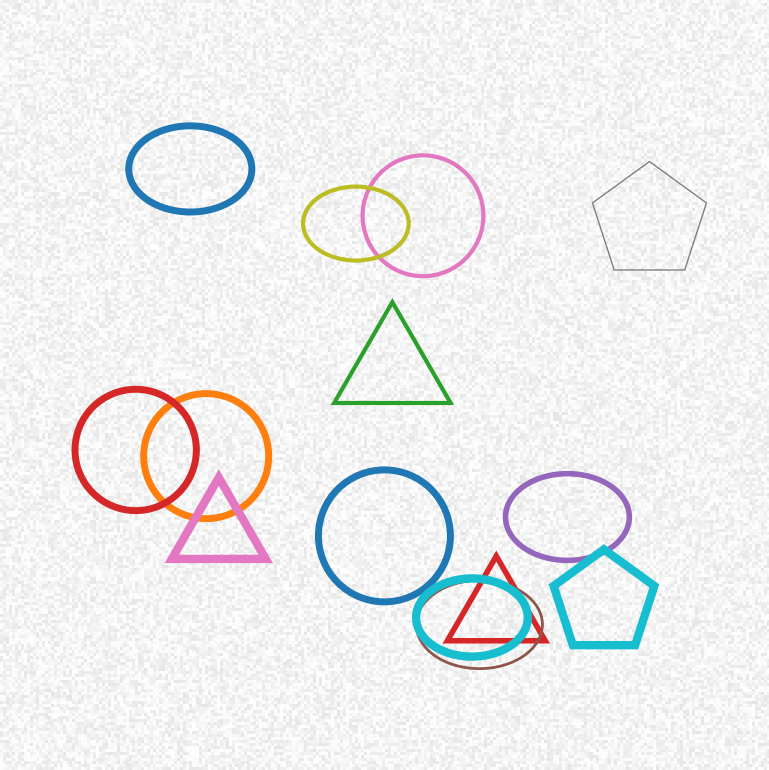[{"shape": "circle", "thickness": 2.5, "radius": 0.43, "center": [0.499, 0.304]}, {"shape": "oval", "thickness": 2.5, "radius": 0.4, "center": [0.247, 0.781]}, {"shape": "circle", "thickness": 2.5, "radius": 0.41, "center": [0.268, 0.408]}, {"shape": "triangle", "thickness": 1.5, "radius": 0.44, "center": [0.51, 0.52]}, {"shape": "circle", "thickness": 2.5, "radius": 0.39, "center": [0.176, 0.416]}, {"shape": "triangle", "thickness": 2, "radius": 0.37, "center": [0.645, 0.205]}, {"shape": "oval", "thickness": 2, "radius": 0.4, "center": [0.737, 0.329]}, {"shape": "oval", "thickness": 1, "radius": 0.41, "center": [0.623, 0.189]}, {"shape": "triangle", "thickness": 3, "radius": 0.35, "center": [0.284, 0.309]}, {"shape": "circle", "thickness": 1.5, "radius": 0.39, "center": [0.549, 0.72]}, {"shape": "pentagon", "thickness": 0.5, "radius": 0.39, "center": [0.843, 0.712]}, {"shape": "oval", "thickness": 1.5, "radius": 0.34, "center": [0.462, 0.71]}, {"shape": "pentagon", "thickness": 3, "radius": 0.34, "center": [0.784, 0.218]}, {"shape": "oval", "thickness": 3, "radius": 0.36, "center": [0.613, 0.198]}]